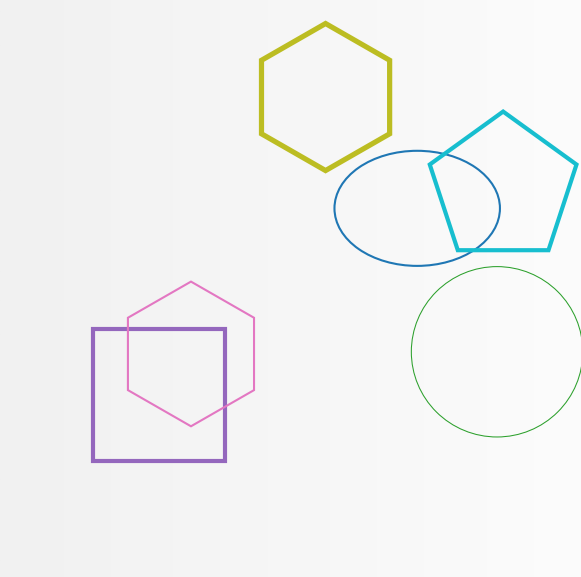[{"shape": "oval", "thickness": 1, "radius": 0.71, "center": [0.718, 0.638]}, {"shape": "circle", "thickness": 0.5, "radius": 0.74, "center": [0.855, 0.39]}, {"shape": "square", "thickness": 2, "radius": 0.57, "center": [0.274, 0.315]}, {"shape": "hexagon", "thickness": 1, "radius": 0.63, "center": [0.329, 0.386]}, {"shape": "hexagon", "thickness": 2.5, "radius": 0.64, "center": [0.56, 0.831]}, {"shape": "pentagon", "thickness": 2, "radius": 0.66, "center": [0.866, 0.673]}]